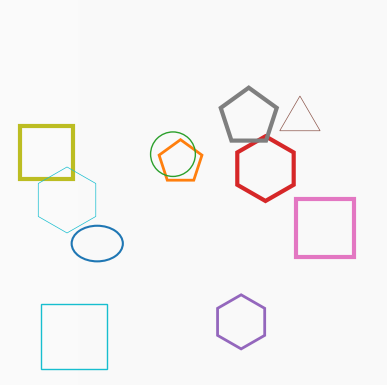[{"shape": "oval", "thickness": 1.5, "radius": 0.33, "center": [0.251, 0.367]}, {"shape": "pentagon", "thickness": 2, "radius": 0.29, "center": [0.466, 0.579]}, {"shape": "circle", "thickness": 1, "radius": 0.29, "center": [0.446, 0.6]}, {"shape": "hexagon", "thickness": 3, "radius": 0.42, "center": [0.685, 0.562]}, {"shape": "hexagon", "thickness": 2, "radius": 0.35, "center": [0.622, 0.164]}, {"shape": "triangle", "thickness": 0.5, "radius": 0.3, "center": [0.774, 0.69]}, {"shape": "square", "thickness": 3, "radius": 0.38, "center": [0.839, 0.408]}, {"shape": "pentagon", "thickness": 3, "radius": 0.38, "center": [0.642, 0.696]}, {"shape": "square", "thickness": 3, "radius": 0.34, "center": [0.119, 0.604]}, {"shape": "square", "thickness": 1, "radius": 0.43, "center": [0.191, 0.125]}, {"shape": "hexagon", "thickness": 0.5, "radius": 0.43, "center": [0.173, 0.481]}]